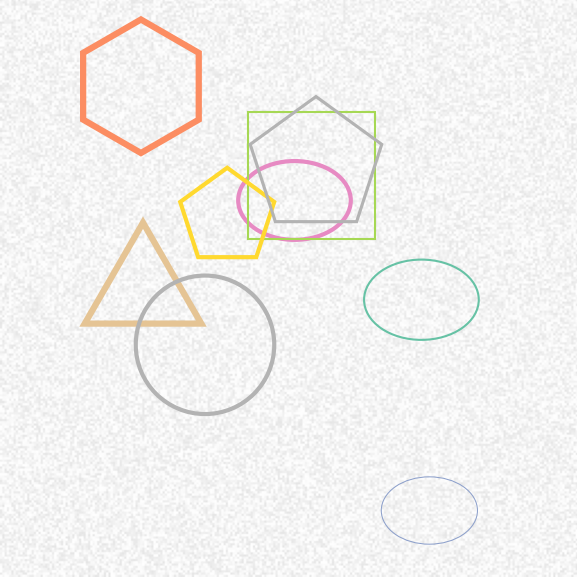[{"shape": "oval", "thickness": 1, "radius": 0.5, "center": [0.73, 0.48]}, {"shape": "hexagon", "thickness": 3, "radius": 0.58, "center": [0.244, 0.85]}, {"shape": "oval", "thickness": 0.5, "radius": 0.42, "center": [0.744, 0.115]}, {"shape": "oval", "thickness": 2, "radius": 0.49, "center": [0.51, 0.652]}, {"shape": "square", "thickness": 1, "radius": 0.55, "center": [0.539, 0.695]}, {"shape": "pentagon", "thickness": 2, "radius": 0.43, "center": [0.393, 0.623]}, {"shape": "triangle", "thickness": 3, "radius": 0.58, "center": [0.248, 0.497]}, {"shape": "circle", "thickness": 2, "radius": 0.6, "center": [0.355, 0.402]}, {"shape": "pentagon", "thickness": 1.5, "radius": 0.6, "center": [0.547, 0.712]}]